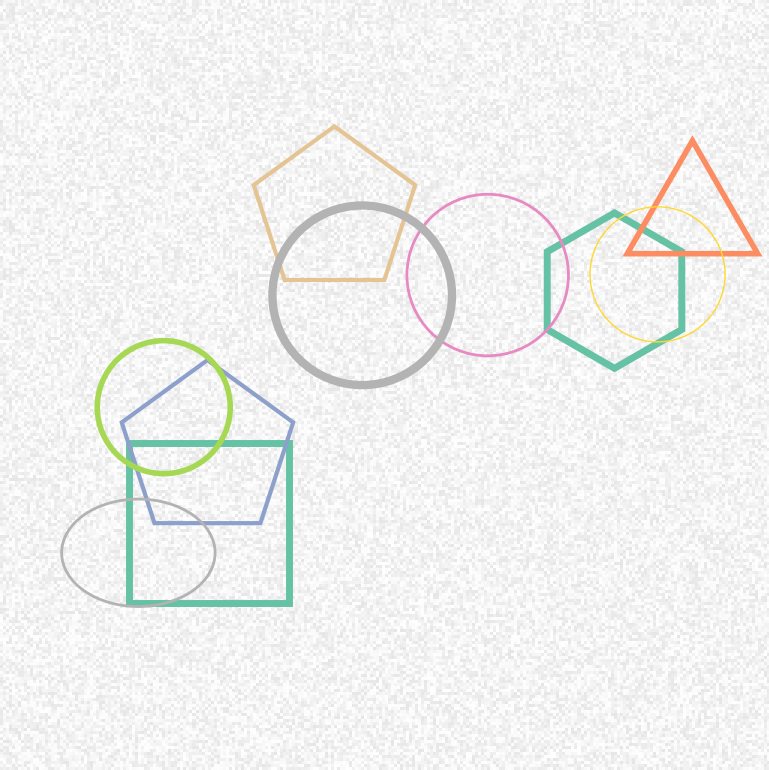[{"shape": "hexagon", "thickness": 2.5, "radius": 0.5, "center": [0.798, 0.623]}, {"shape": "square", "thickness": 2.5, "radius": 0.52, "center": [0.272, 0.321]}, {"shape": "triangle", "thickness": 2, "radius": 0.49, "center": [0.899, 0.719]}, {"shape": "pentagon", "thickness": 1.5, "radius": 0.59, "center": [0.269, 0.415]}, {"shape": "circle", "thickness": 1, "radius": 0.52, "center": [0.633, 0.643]}, {"shape": "circle", "thickness": 2, "radius": 0.43, "center": [0.213, 0.471]}, {"shape": "circle", "thickness": 0.5, "radius": 0.44, "center": [0.854, 0.644]}, {"shape": "pentagon", "thickness": 1.5, "radius": 0.55, "center": [0.434, 0.726]}, {"shape": "oval", "thickness": 1, "radius": 0.5, "center": [0.18, 0.282]}, {"shape": "circle", "thickness": 3, "radius": 0.58, "center": [0.47, 0.617]}]